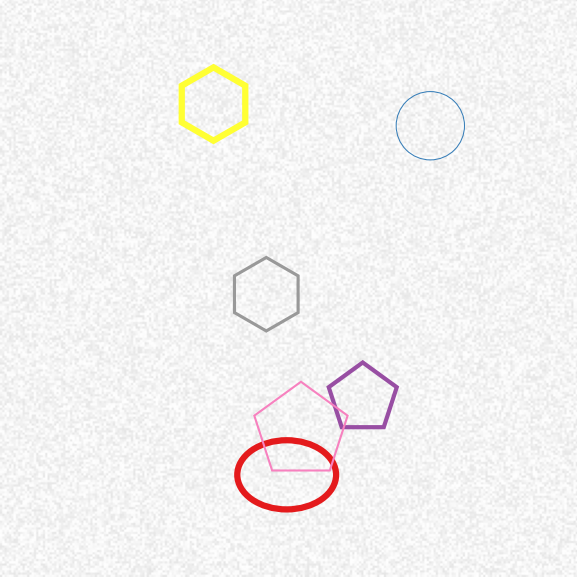[{"shape": "oval", "thickness": 3, "radius": 0.43, "center": [0.496, 0.177]}, {"shape": "circle", "thickness": 0.5, "radius": 0.3, "center": [0.745, 0.781]}, {"shape": "pentagon", "thickness": 2, "radius": 0.31, "center": [0.628, 0.31]}, {"shape": "hexagon", "thickness": 3, "radius": 0.32, "center": [0.37, 0.819]}, {"shape": "pentagon", "thickness": 1, "radius": 0.42, "center": [0.521, 0.253]}, {"shape": "hexagon", "thickness": 1.5, "radius": 0.32, "center": [0.461, 0.49]}]